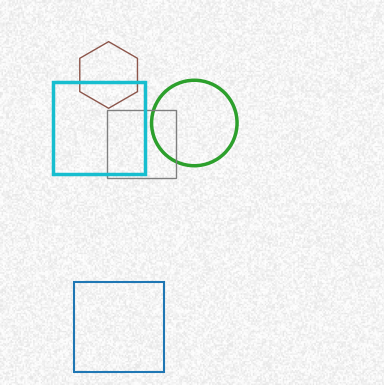[{"shape": "square", "thickness": 1.5, "radius": 0.58, "center": [0.31, 0.15]}, {"shape": "circle", "thickness": 2.5, "radius": 0.56, "center": [0.505, 0.681]}, {"shape": "hexagon", "thickness": 1, "radius": 0.43, "center": [0.282, 0.805]}, {"shape": "square", "thickness": 1, "radius": 0.44, "center": [0.368, 0.626]}, {"shape": "square", "thickness": 2.5, "radius": 0.59, "center": [0.258, 0.668]}]